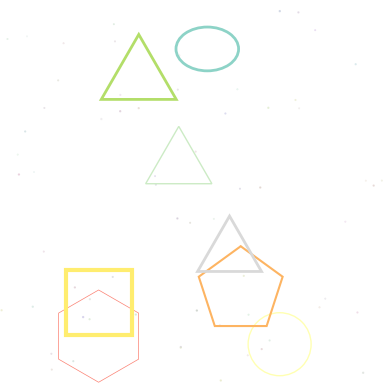[{"shape": "oval", "thickness": 2, "radius": 0.41, "center": [0.538, 0.873]}, {"shape": "circle", "thickness": 1, "radius": 0.41, "center": [0.726, 0.106]}, {"shape": "hexagon", "thickness": 0.5, "radius": 0.6, "center": [0.256, 0.127]}, {"shape": "pentagon", "thickness": 1.5, "radius": 0.57, "center": [0.625, 0.246]}, {"shape": "triangle", "thickness": 2, "radius": 0.56, "center": [0.36, 0.798]}, {"shape": "triangle", "thickness": 2, "radius": 0.48, "center": [0.596, 0.343]}, {"shape": "triangle", "thickness": 1, "radius": 0.5, "center": [0.464, 0.572]}, {"shape": "square", "thickness": 3, "radius": 0.43, "center": [0.258, 0.214]}]